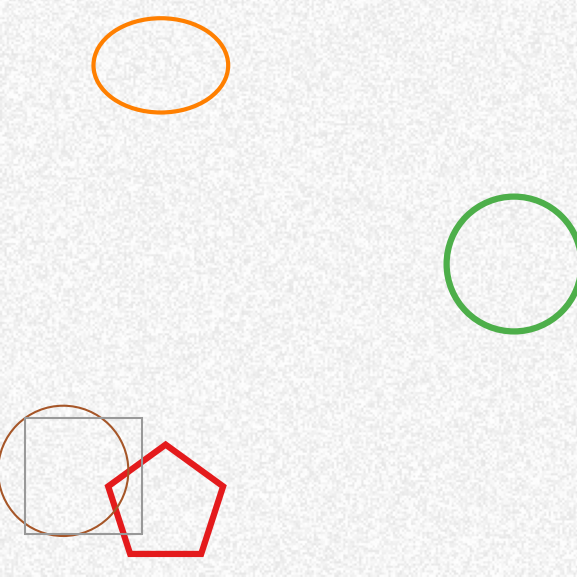[{"shape": "pentagon", "thickness": 3, "radius": 0.52, "center": [0.287, 0.125]}, {"shape": "circle", "thickness": 3, "radius": 0.58, "center": [0.89, 0.542]}, {"shape": "oval", "thickness": 2, "radius": 0.58, "center": [0.279, 0.886]}, {"shape": "circle", "thickness": 1, "radius": 0.56, "center": [0.109, 0.184]}, {"shape": "square", "thickness": 1, "radius": 0.5, "center": [0.144, 0.175]}]